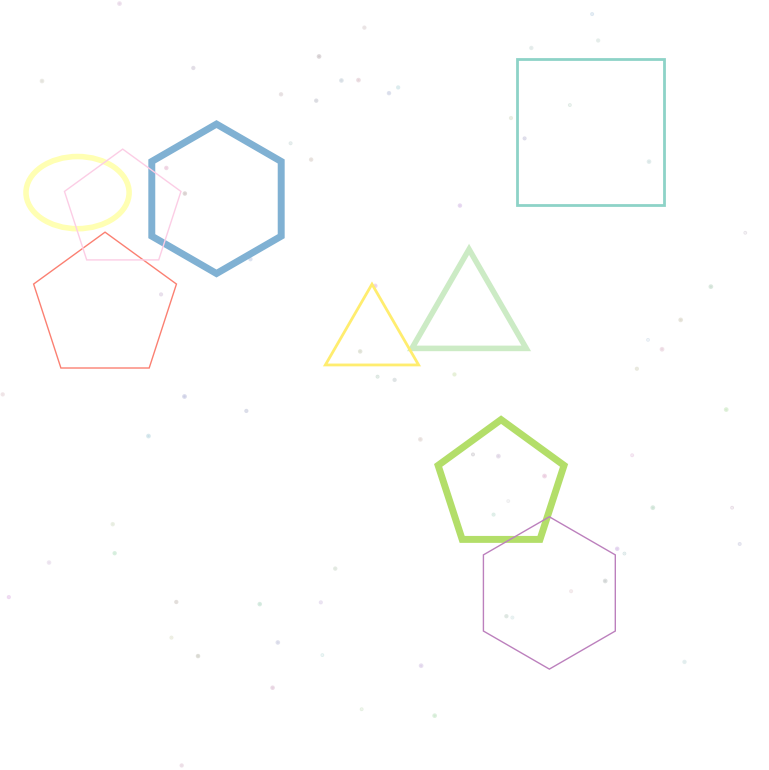[{"shape": "square", "thickness": 1, "radius": 0.47, "center": [0.767, 0.828]}, {"shape": "oval", "thickness": 2, "radius": 0.33, "center": [0.101, 0.75]}, {"shape": "pentagon", "thickness": 0.5, "radius": 0.49, "center": [0.136, 0.601]}, {"shape": "hexagon", "thickness": 2.5, "radius": 0.49, "center": [0.281, 0.742]}, {"shape": "pentagon", "thickness": 2.5, "radius": 0.43, "center": [0.651, 0.369]}, {"shape": "pentagon", "thickness": 0.5, "radius": 0.4, "center": [0.159, 0.727]}, {"shape": "hexagon", "thickness": 0.5, "radius": 0.49, "center": [0.713, 0.23]}, {"shape": "triangle", "thickness": 2, "radius": 0.43, "center": [0.609, 0.59]}, {"shape": "triangle", "thickness": 1, "radius": 0.35, "center": [0.483, 0.561]}]